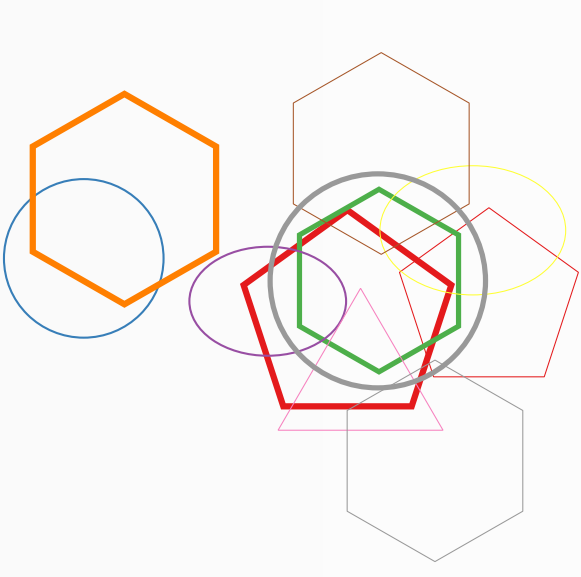[{"shape": "pentagon", "thickness": 0.5, "radius": 0.81, "center": [0.841, 0.478]}, {"shape": "pentagon", "thickness": 3, "radius": 0.94, "center": [0.598, 0.447]}, {"shape": "circle", "thickness": 1, "radius": 0.69, "center": [0.144, 0.552]}, {"shape": "hexagon", "thickness": 2.5, "radius": 0.79, "center": [0.652, 0.513]}, {"shape": "oval", "thickness": 1, "radius": 0.67, "center": [0.461, 0.477]}, {"shape": "hexagon", "thickness": 3, "radius": 0.91, "center": [0.214, 0.654]}, {"shape": "oval", "thickness": 0.5, "radius": 0.8, "center": [0.813, 0.6]}, {"shape": "hexagon", "thickness": 0.5, "radius": 0.87, "center": [0.656, 0.733]}, {"shape": "triangle", "thickness": 0.5, "radius": 0.82, "center": [0.62, 0.336]}, {"shape": "hexagon", "thickness": 0.5, "radius": 0.87, "center": [0.748, 0.201]}, {"shape": "circle", "thickness": 2.5, "radius": 0.93, "center": [0.65, 0.513]}]